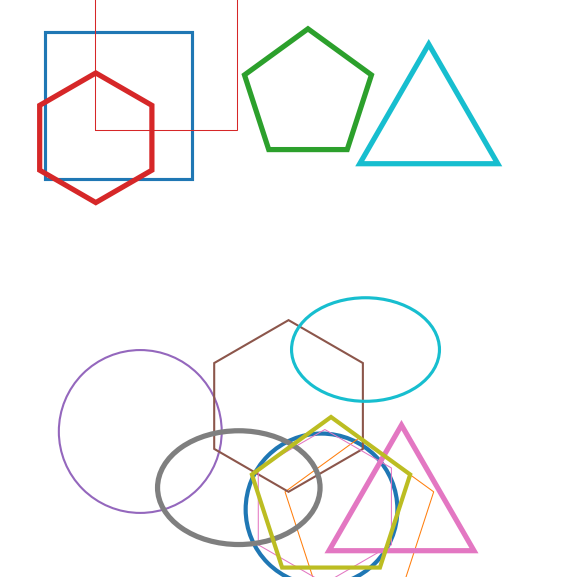[{"shape": "square", "thickness": 1.5, "radius": 0.63, "center": [0.205, 0.817]}, {"shape": "circle", "thickness": 2, "radius": 0.66, "center": [0.557, 0.117]}, {"shape": "pentagon", "thickness": 0.5, "radius": 0.68, "center": [0.622, 0.106]}, {"shape": "pentagon", "thickness": 2.5, "radius": 0.58, "center": [0.533, 0.834]}, {"shape": "hexagon", "thickness": 2.5, "radius": 0.56, "center": [0.166, 0.761]}, {"shape": "square", "thickness": 0.5, "radius": 0.62, "center": [0.288, 0.897]}, {"shape": "circle", "thickness": 1, "radius": 0.71, "center": [0.243, 0.252]}, {"shape": "hexagon", "thickness": 1, "radius": 0.74, "center": [0.5, 0.296]}, {"shape": "triangle", "thickness": 2.5, "radius": 0.72, "center": [0.695, 0.118]}, {"shape": "hexagon", "thickness": 0.5, "radius": 0.67, "center": [0.563, 0.122]}, {"shape": "oval", "thickness": 2.5, "radius": 0.7, "center": [0.414, 0.155]}, {"shape": "pentagon", "thickness": 2, "radius": 0.72, "center": [0.573, 0.133]}, {"shape": "triangle", "thickness": 2.5, "radius": 0.69, "center": [0.742, 0.785]}, {"shape": "oval", "thickness": 1.5, "radius": 0.64, "center": [0.633, 0.394]}]